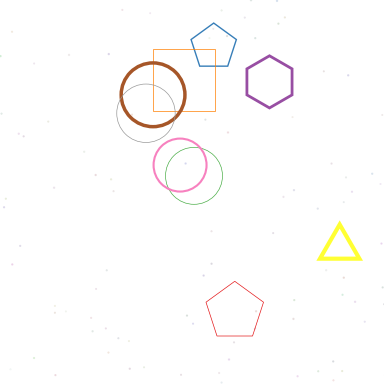[{"shape": "pentagon", "thickness": 0.5, "radius": 0.39, "center": [0.61, 0.191]}, {"shape": "pentagon", "thickness": 1, "radius": 0.31, "center": [0.555, 0.878]}, {"shape": "circle", "thickness": 0.5, "radius": 0.37, "center": [0.504, 0.543]}, {"shape": "hexagon", "thickness": 2, "radius": 0.34, "center": [0.7, 0.787]}, {"shape": "square", "thickness": 0.5, "radius": 0.4, "center": [0.478, 0.792]}, {"shape": "triangle", "thickness": 3, "radius": 0.3, "center": [0.882, 0.358]}, {"shape": "circle", "thickness": 2.5, "radius": 0.41, "center": [0.398, 0.754]}, {"shape": "circle", "thickness": 1.5, "radius": 0.34, "center": [0.468, 0.571]}, {"shape": "circle", "thickness": 0.5, "radius": 0.38, "center": [0.379, 0.706]}]